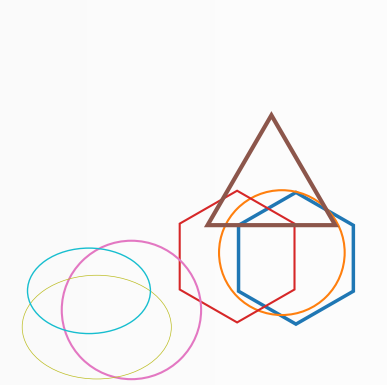[{"shape": "hexagon", "thickness": 2.5, "radius": 0.86, "center": [0.764, 0.329]}, {"shape": "circle", "thickness": 1.5, "radius": 0.81, "center": [0.727, 0.344]}, {"shape": "hexagon", "thickness": 1.5, "radius": 0.86, "center": [0.612, 0.334]}, {"shape": "triangle", "thickness": 3, "radius": 0.95, "center": [0.7, 0.51]}, {"shape": "circle", "thickness": 1.5, "radius": 0.9, "center": [0.339, 0.195]}, {"shape": "oval", "thickness": 0.5, "radius": 0.96, "center": [0.25, 0.15]}, {"shape": "oval", "thickness": 1, "radius": 0.79, "center": [0.23, 0.245]}]